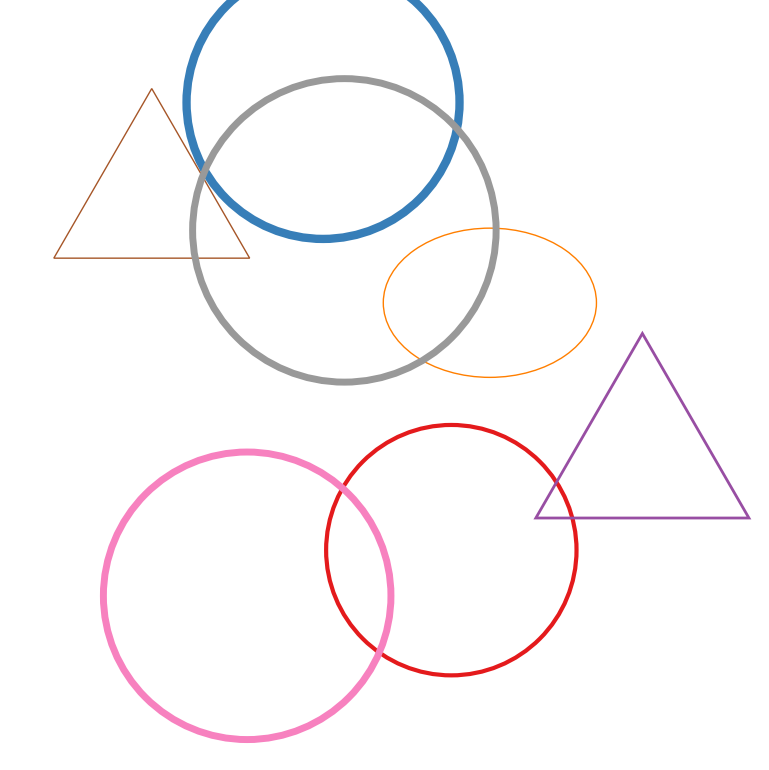[{"shape": "circle", "thickness": 1.5, "radius": 0.81, "center": [0.586, 0.286]}, {"shape": "circle", "thickness": 3, "radius": 0.89, "center": [0.42, 0.867]}, {"shape": "triangle", "thickness": 1, "radius": 0.8, "center": [0.834, 0.407]}, {"shape": "oval", "thickness": 0.5, "radius": 0.69, "center": [0.636, 0.607]}, {"shape": "triangle", "thickness": 0.5, "radius": 0.73, "center": [0.197, 0.738]}, {"shape": "circle", "thickness": 2.5, "radius": 0.93, "center": [0.321, 0.226]}, {"shape": "circle", "thickness": 2.5, "radius": 0.99, "center": [0.447, 0.701]}]